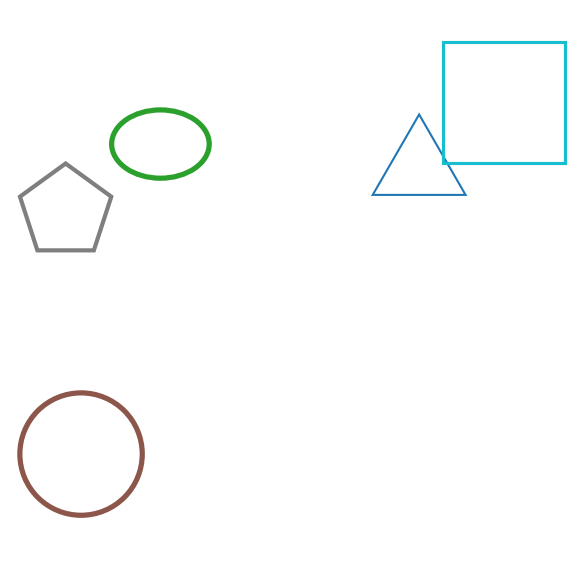[{"shape": "triangle", "thickness": 1, "radius": 0.46, "center": [0.726, 0.708]}, {"shape": "oval", "thickness": 2.5, "radius": 0.42, "center": [0.278, 0.75]}, {"shape": "circle", "thickness": 2.5, "radius": 0.53, "center": [0.14, 0.213]}, {"shape": "pentagon", "thickness": 2, "radius": 0.42, "center": [0.114, 0.633]}, {"shape": "square", "thickness": 1.5, "radius": 0.53, "center": [0.873, 0.822]}]